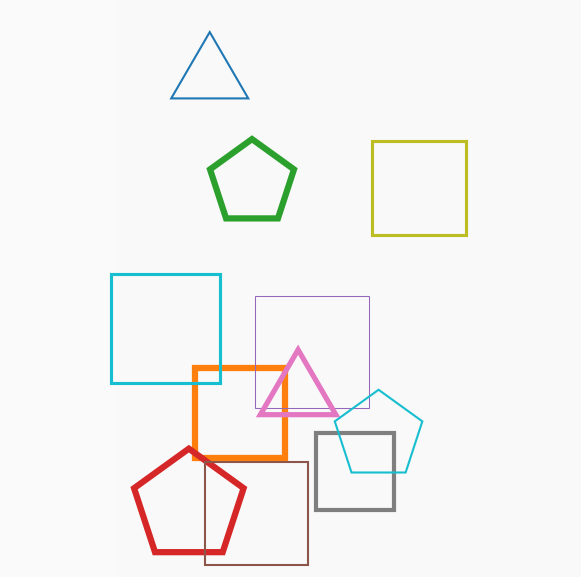[{"shape": "triangle", "thickness": 1, "radius": 0.38, "center": [0.361, 0.867]}, {"shape": "square", "thickness": 3, "radius": 0.39, "center": [0.413, 0.284]}, {"shape": "pentagon", "thickness": 3, "radius": 0.38, "center": [0.434, 0.682]}, {"shape": "pentagon", "thickness": 3, "radius": 0.5, "center": [0.325, 0.123]}, {"shape": "square", "thickness": 0.5, "radius": 0.49, "center": [0.537, 0.389]}, {"shape": "square", "thickness": 1, "radius": 0.44, "center": [0.442, 0.11]}, {"shape": "triangle", "thickness": 2.5, "radius": 0.37, "center": [0.513, 0.319]}, {"shape": "square", "thickness": 2, "radius": 0.34, "center": [0.611, 0.183]}, {"shape": "square", "thickness": 1.5, "radius": 0.41, "center": [0.72, 0.673]}, {"shape": "pentagon", "thickness": 1, "radius": 0.4, "center": [0.651, 0.245]}, {"shape": "square", "thickness": 1.5, "radius": 0.47, "center": [0.285, 0.431]}]